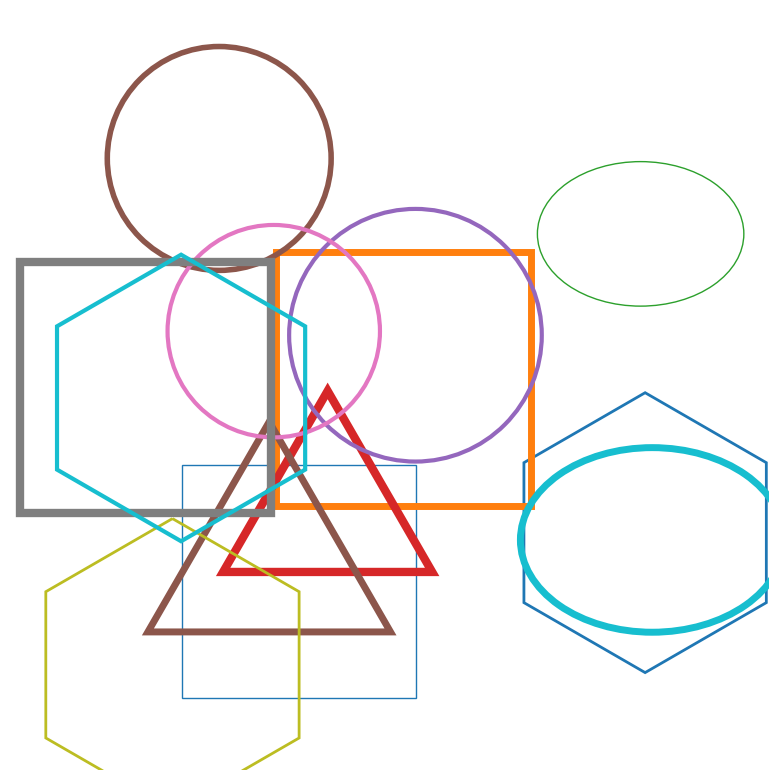[{"shape": "hexagon", "thickness": 1, "radius": 0.91, "center": [0.838, 0.308]}, {"shape": "square", "thickness": 0.5, "radius": 0.76, "center": [0.388, 0.245]}, {"shape": "square", "thickness": 2.5, "radius": 0.82, "center": [0.524, 0.508]}, {"shape": "oval", "thickness": 0.5, "radius": 0.67, "center": [0.832, 0.696]}, {"shape": "triangle", "thickness": 3, "radius": 0.78, "center": [0.426, 0.336]}, {"shape": "circle", "thickness": 1.5, "radius": 0.82, "center": [0.54, 0.565]}, {"shape": "circle", "thickness": 2, "radius": 0.73, "center": [0.285, 0.794]}, {"shape": "triangle", "thickness": 2.5, "radius": 0.91, "center": [0.35, 0.27]}, {"shape": "circle", "thickness": 1.5, "radius": 0.69, "center": [0.356, 0.57]}, {"shape": "square", "thickness": 3, "radius": 0.81, "center": [0.189, 0.497]}, {"shape": "hexagon", "thickness": 1, "radius": 0.95, "center": [0.224, 0.137]}, {"shape": "oval", "thickness": 2.5, "radius": 0.86, "center": [0.847, 0.299]}, {"shape": "hexagon", "thickness": 1.5, "radius": 0.93, "center": [0.235, 0.483]}]